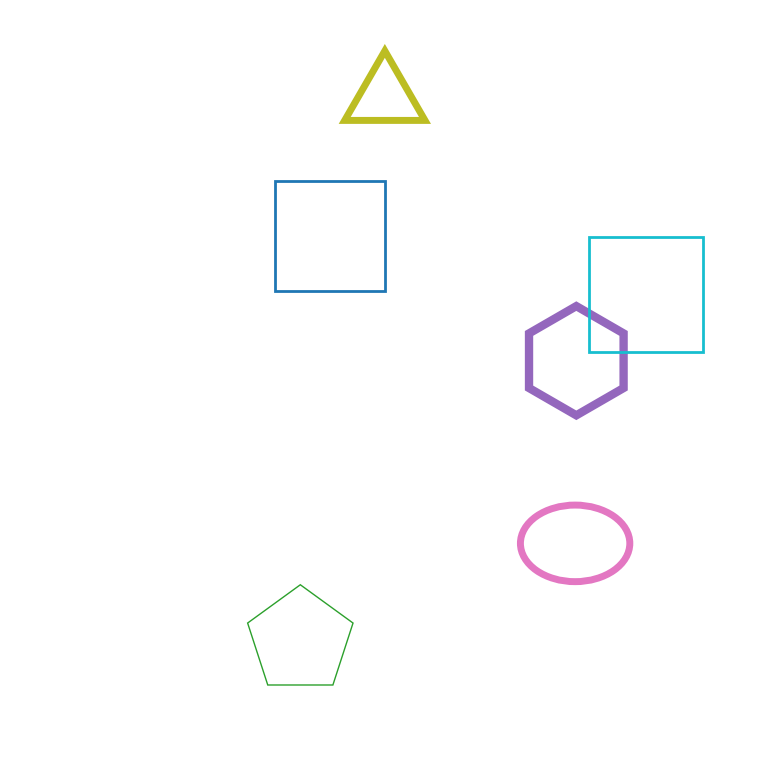[{"shape": "square", "thickness": 1, "radius": 0.36, "center": [0.429, 0.693]}, {"shape": "pentagon", "thickness": 0.5, "radius": 0.36, "center": [0.39, 0.169]}, {"shape": "hexagon", "thickness": 3, "radius": 0.35, "center": [0.748, 0.532]}, {"shape": "oval", "thickness": 2.5, "radius": 0.36, "center": [0.747, 0.294]}, {"shape": "triangle", "thickness": 2.5, "radius": 0.3, "center": [0.5, 0.874]}, {"shape": "square", "thickness": 1, "radius": 0.37, "center": [0.839, 0.618]}]